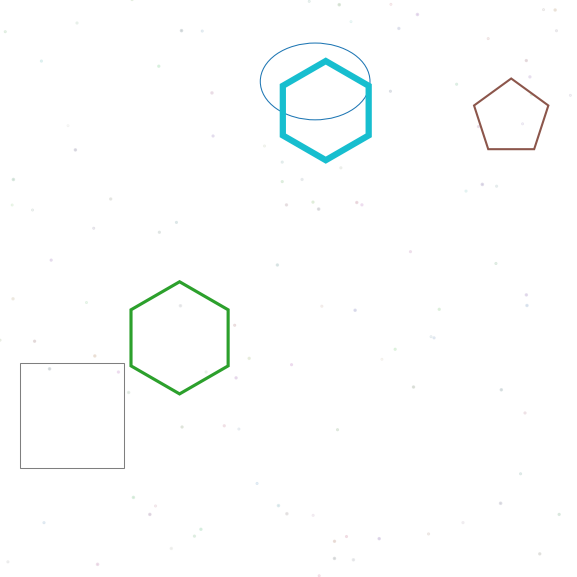[{"shape": "oval", "thickness": 0.5, "radius": 0.47, "center": [0.546, 0.858]}, {"shape": "hexagon", "thickness": 1.5, "radius": 0.49, "center": [0.311, 0.414]}, {"shape": "pentagon", "thickness": 1, "radius": 0.34, "center": [0.885, 0.796]}, {"shape": "square", "thickness": 0.5, "radius": 0.45, "center": [0.125, 0.279]}, {"shape": "hexagon", "thickness": 3, "radius": 0.43, "center": [0.564, 0.808]}]